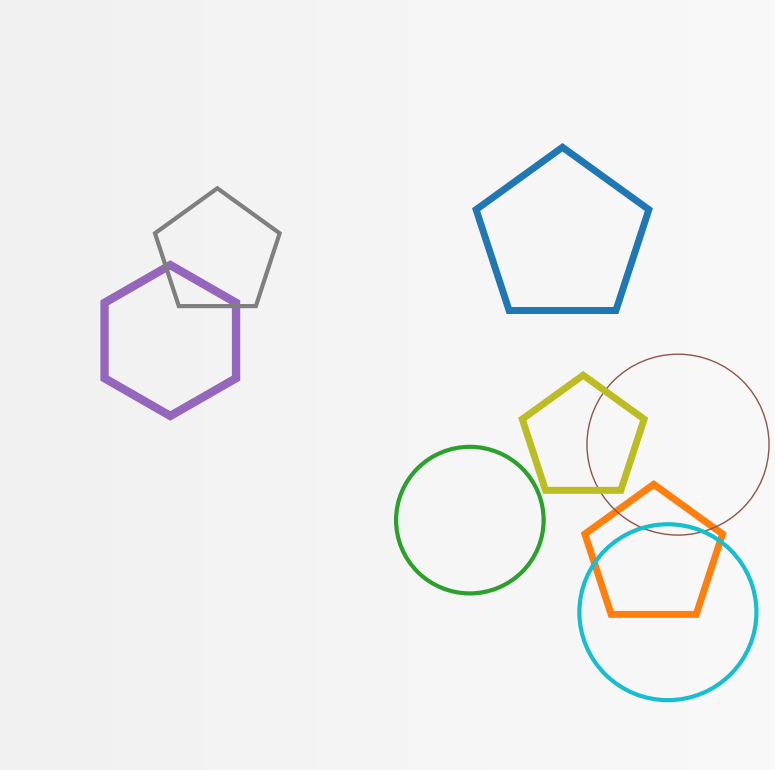[{"shape": "pentagon", "thickness": 2.5, "radius": 0.59, "center": [0.726, 0.692]}, {"shape": "pentagon", "thickness": 2.5, "radius": 0.47, "center": [0.843, 0.278]}, {"shape": "circle", "thickness": 1.5, "radius": 0.48, "center": [0.606, 0.325]}, {"shape": "hexagon", "thickness": 3, "radius": 0.49, "center": [0.22, 0.558]}, {"shape": "circle", "thickness": 0.5, "radius": 0.59, "center": [0.875, 0.423]}, {"shape": "pentagon", "thickness": 1.5, "radius": 0.42, "center": [0.28, 0.671]}, {"shape": "pentagon", "thickness": 2.5, "radius": 0.41, "center": [0.753, 0.43]}, {"shape": "circle", "thickness": 1.5, "radius": 0.57, "center": [0.862, 0.205]}]